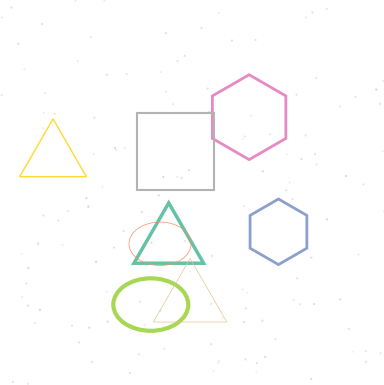[{"shape": "triangle", "thickness": 2.5, "radius": 0.52, "center": [0.438, 0.369]}, {"shape": "oval", "thickness": 0.5, "radius": 0.4, "center": [0.416, 0.367]}, {"shape": "hexagon", "thickness": 2, "radius": 0.43, "center": [0.723, 0.398]}, {"shape": "hexagon", "thickness": 2, "radius": 0.55, "center": [0.647, 0.696]}, {"shape": "oval", "thickness": 3, "radius": 0.49, "center": [0.392, 0.209]}, {"shape": "triangle", "thickness": 1, "radius": 0.5, "center": [0.138, 0.591]}, {"shape": "triangle", "thickness": 0.5, "radius": 0.55, "center": [0.494, 0.219]}, {"shape": "square", "thickness": 1.5, "radius": 0.5, "center": [0.456, 0.607]}]